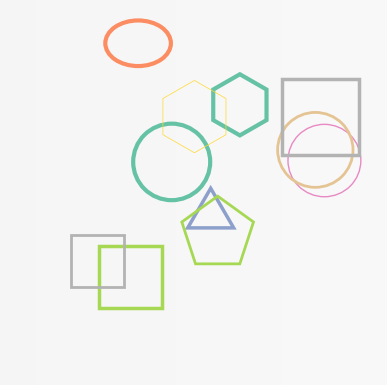[{"shape": "hexagon", "thickness": 3, "radius": 0.4, "center": [0.619, 0.728]}, {"shape": "circle", "thickness": 3, "radius": 0.5, "center": [0.443, 0.579]}, {"shape": "oval", "thickness": 3, "radius": 0.42, "center": [0.356, 0.888]}, {"shape": "triangle", "thickness": 2.5, "radius": 0.34, "center": [0.544, 0.442]}, {"shape": "circle", "thickness": 1, "radius": 0.47, "center": [0.837, 0.583]}, {"shape": "pentagon", "thickness": 2, "radius": 0.49, "center": [0.562, 0.393]}, {"shape": "square", "thickness": 2.5, "radius": 0.4, "center": [0.337, 0.28]}, {"shape": "hexagon", "thickness": 0.5, "radius": 0.47, "center": [0.502, 0.697]}, {"shape": "circle", "thickness": 2, "radius": 0.49, "center": [0.814, 0.611]}, {"shape": "square", "thickness": 2, "radius": 0.34, "center": [0.252, 0.321]}, {"shape": "square", "thickness": 2.5, "radius": 0.5, "center": [0.826, 0.697]}]